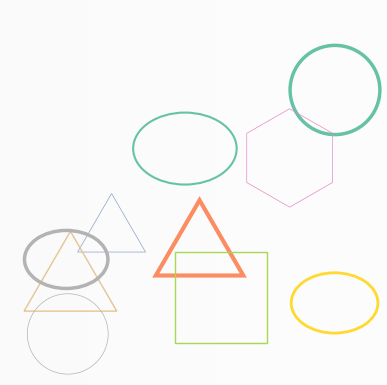[{"shape": "oval", "thickness": 1.5, "radius": 0.67, "center": [0.477, 0.614]}, {"shape": "circle", "thickness": 2.5, "radius": 0.58, "center": [0.864, 0.766]}, {"shape": "triangle", "thickness": 3, "radius": 0.65, "center": [0.515, 0.35]}, {"shape": "triangle", "thickness": 0.5, "radius": 0.51, "center": [0.288, 0.396]}, {"shape": "hexagon", "thickness": 0.5, "radius": 0.64, "center": [0.747, 0.59]}, {"shape": "square", "thickness": 1, "radius": 0.59, "center": [0.57, 0.227]}, {"shape": "oval", "thickness": 2, "radius": 0.56, "center": [0.863, 0.213]}, {"shape": "triangle", "thickness": 1, "radius": 0.69, "center": [0.182, 0.261]}, {"shape": "oval", "thickness": 2.5, "radius": 0.54, "center": [0.171, 0.326]}, {"shape": "circle", "thickness": 0.5, "radius": 0.52, "center": [0.175, 0.133]}]